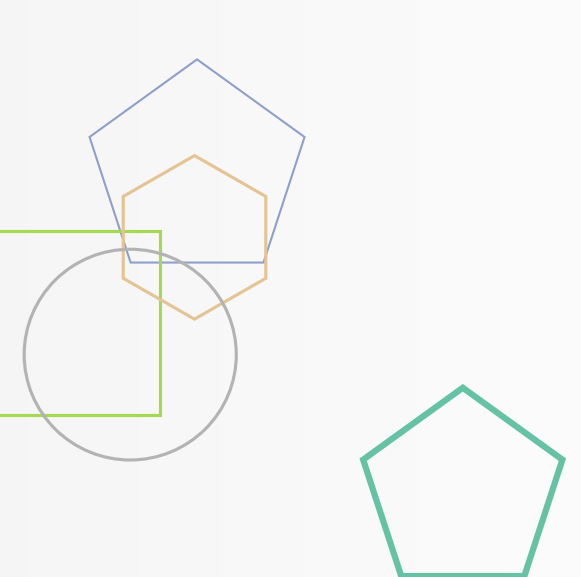[{"shape": "pentagon", "thickness": 3, "radius": 0.9, "center": [0.796, 0.147]}, {"shape": "pentagon", "thickness": 1, "radius": 0.97, "center": [0.339, 0.702]}, {"shape": "square", "thickness": 1.5, "radius": 0.8, "center": [0.116, 0.44]}, {"shape": "hexagon", "thickness": 1.5, "radius": 0.71, "center": [0.335, 0.588]}, {"shape": "circle", "thickness": 1.5, "radius": 0.91, "center": [0.224, 0.385]}]